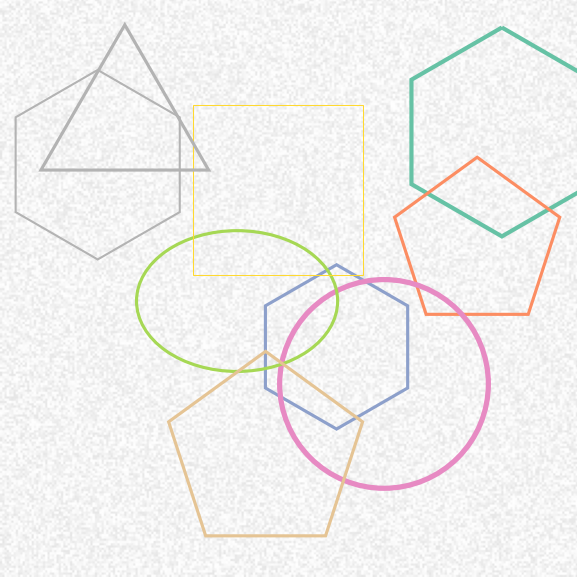[{"shape": "hexagon", "thickness": 2, "radius": 0.9, "center": [0.869, 0.771]}, {"shape": "pentagon", "thickness": 1.5, "radius": 0.75, "center": [0.826, 0.576]}, {"shape": "hexagon", "thickness": 1.5, "radius": 0.71, "center": [0.583, 0.398]}, {"shape": "circle", "thickness": 2.5, "radius": 0.9, "center": [0.665, 0.334]}, {"shape": "oval", "thickness": 1.5, "radius": 0.87, "center": [0.411, 0.478]}, {"shape": "square", "thickness": 0.5, "radius": 0.74, "center": [0.482, 0.67]}, {"shape": "pentagon", "thickness": 1.5, "radius": 0.88, "center": [0.46, 0.214]}, {"shape": "hexagon", "thickness": 1, "radius": 0.82, "center": [0.169, 0.714]}, {"shape": "triangle", "thickness": 1.5, "radius": 0.84, "center": [0.216, 0.788]}]